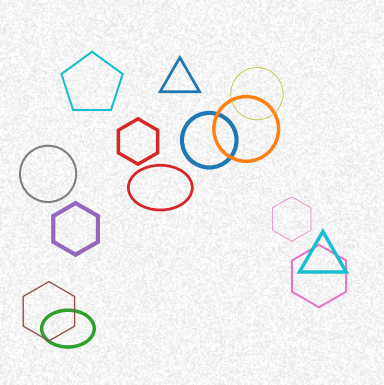[{"shape": "triangle", "thickness": 2, "radius": 0.3, "center": [0.467, 0.791]}, {"shape": "circle", "thickness": 3, "radius": 0.35, "center": [0.544, 0.636]}, {"shape": "circle", "thickness": 2.5, "radius": 0.42, "center": [0.64, 0.665]}, {"shape": "oval", "thickness": 2.5, "radius": 0.34, "center": [0.177, 0.146]}, {"shape": "oval", "thickness": 2, "radius": 0.42, "center": [0.416, 0.513]}, {"shape": "hexagon", "thickness": 2.5, "radius": 0.29, "center": [0.359, 0.632]}, {"shape": "hexagon", "thickness": 3, "radius": 0.33, "center": [0.196, 0.405]}, {"shape": "hexagon", "thickness": 1, "radius": 0.39, "center": [0.127, 0.191]}, {"shape": "hexagon", "thickness": 0.5, "radius": 0.29, "center": [0.757, 0.431]}, {"shape": "hexagon", "thickness": 1.5, "radius": 0.41, "center": [0.829, 0.283]}, {"shape": "circle", "thickness": 1.5, "radius": 0.37, "center": [0.125, 0.548]}, {"shape": "circle", "thickness": 0.5, "radius": 0.34, "center": [0.667, 0.757]}, {"shape": "pentagon", "thickness": 1.5, "radius": 0.42, "center": [0.239, 0.782]}, {"shape": "triangle", "thickness": 2.5, "radius": 0.35, "center": [0.839, 0.329]}]